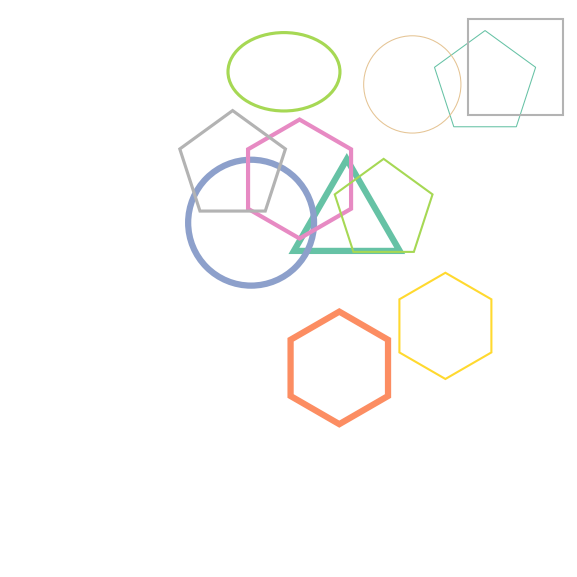[{"shape": "pentagon", "thickness": 0.5, "radius": 0.46, "center": [0.84, 0.854]}, {"shape": "triangle", "thickness": 3, "radius": 0.53, "center": [0.601, 0.618]}, {"shape": "hexagon", "thickness": 3, "radius": 0.49, "center": [0.588, 0.362]}, {"shape": "circle", "thickness": 3, "radius": 0.54, "center": [0.435, 0.614]}, {"shape": "hexagon", "thickness": 2, "radius": 0.51, "center": [0.519, 0.689]}, {"shape": "oval", "thickness": 1.5, "radius": 0.48, "center": [0.492, 0.875]}, {"shape": "pentagon", "thickness": 1, "radius": 0.45, "center": [0.664, 0.635]}, {"shape": "hexagon", "thickness": 1, "radius": 0.46, "center": [0.771, 0.435]}, {"shape": "circle", "thickness": 0.5, "radius": 0.42, "center": [0.714, 0.853]}, {"shape": "pentagon", "thickness": 1.5, "radius": 0.48, "center": [0.403, 0.711]}, {"shape": "square", "thickness": 1, "radius": 0.41, "center": [0.893, 0.883]}]